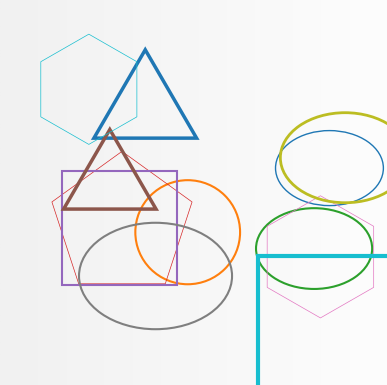[{"shape": "oval", "thickness": 1, "radius": 0.7, "center": [0.85, 0.563]}, {"shape": "triangle", "thickness": 2.5, "radius": 0.76, "center": [0.375, 0.718]}, {"shape": "circle", "thickness": 1.5, "radius": 0.68, "center": [0.484, 0.397]}, {"shape": "oval", "thickness": 1.5, "radius": 0.75, "center": [0.811, 0.354]}, {"shape": "pentagon", "thickness": 0.5, "radius": 0.95, "center": [0.315, 0.417]}, {"shape": "square", "thickness": 1.5, "radius": 0.74, "center": [0.308, 0.408]}, {"shape": "triangle", "thickness": 2.5, "radius": 0.69, "center": [0.283, 0.526]}, {"shape": "hexagon", "thickness": 0.5, "radius": 0.79, "center": [0.827, 0.333]}, {"shape": "oval", "thickness": 1.5, "radius": 0.99, "center": [0.401, 0.283]}, {"shape": "oval", "thickness": 2, "radius": 0.84, "center": [0.891, 0.59]}, {"shape": "square", "thickness": 3, "radius": 1.0, "center": [0.866, 0.135]}, {"shape": "hexagon", "thickness": 0.5, "radius": 0.72, "center": [0.229, 0.768]}]